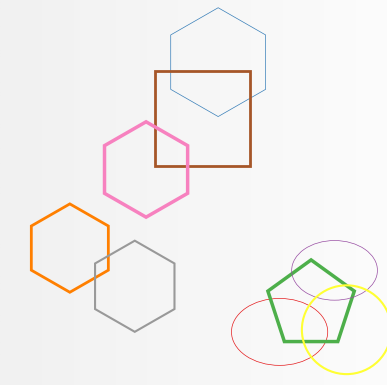[{"shape": "oval", "thickness": 0.5, "radius": 0.62, "center": [0.722, 0.138]}, {"shape": "hexagon", "thickness": 0.5, "radius": 0.71, "center": [0.563, 0.839]}, {"shape": "pentagon", "thickness": 2.5, "radius": 0.59, "center": [0.803, 0.208]}, {"shape": "oval", "thickness": 0.5, "radius": 0.55, "center": [0.863, 0.298]}, {"shape": "hexagon", "thickness": 2, "radius": 0.57, "center": [0.18, 0.356]}, {"shape": "circle", "thickness": 1.5, "radius": 0.58, "center": [0.894, 0.144]}, {"shape": "square", "thickness": 2, "radius": 0.61, "center": [0.522, 0.692]}, {"shape": "hexagon", "thickness": 2.5, "radius": 0.62, "center": [0.377, 0.56]}, {"shape": "hexagon", "thickness": 1.5, "radius": 0.59, "center": [0.348, 0.256]}]